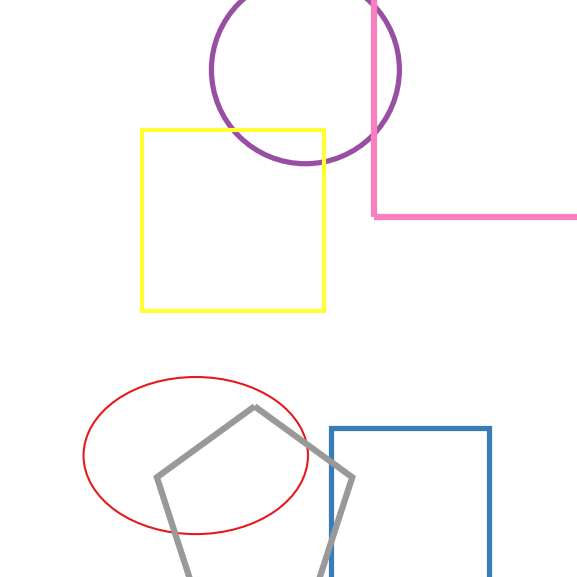[{"shape": "oval", "thickness": 1, "radius": 0.97, "center": [0.339, 0.21]}, {"shape": "square", "thickness": 2.5, "radius": 0.68, "center": [0.71, 0.122]}, {"shape": "circle", "thickness": 2.5, "radius": 0.81, "center": [0.529, 0.878]}, {"shape": "square", "thickness": 2, "radius": 0.79, "center": [0.404, 0.617]}, {"shape": "square", "thickness": 3, "radius": 0.99, "center": [0.845, 0.82]}, {"shape": "pentagon", "thickness": 3, "radius": 0.89, "center": [0.441, 0.118]}]